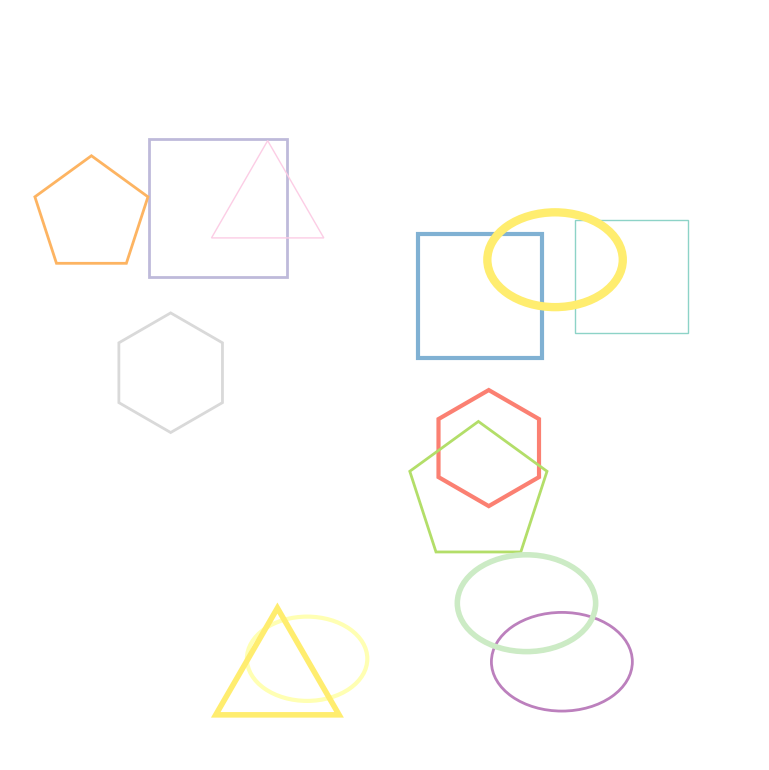[{"shape": "square", "thickness": 0.5, "radius": 0.37, "center": [0.82, 0.641]}, {"shape": "oval", "thickness": 1.5, "radius": 0.39, "center": [0.399, 0.144]}, {"shape": "square", "thickness": 1, "radius": 0.45, "center": [0.283, 0.73]}, {"shape": "hexagon", "thickness": 1.5, "radius": 0.38, "center": [0.635, 0.418]}, {"shape": "square", "thickness": 1.5, "radius": 0.4, "center": [0.623, 0.616]}, {"shape": "pentagon", "thickness": 1, "radius": 0.39, "center": [0.119, 0.721]}, {"shape": "pentagon", "thickness": 1, "radius": 0.47, "center": [0.621, 0.359]}, {"shape": "triangle", "thickness": 0.5, "radius": 0.42, "center": [0.348, 0.733]}, {"shape": "hexagon", "thickness": 1, "radius": 0.39, "center": [0.222, 0.516]}, {"shape": "oval", "thickness": 1, "radius": 0.46, "center": [0.73, 0.141]}, {"shape": "oval", "thickness": 2, "radius": 0.45, "center": [0.684, 0.217]}, {"shape": "triangle", "thickness": 2, "radius": 0.46, "center": [0.36, 0.118]}, {"shape": "oval", "thickness": 3, "radius": 0.44, "center": [0.721, 0.663]}]